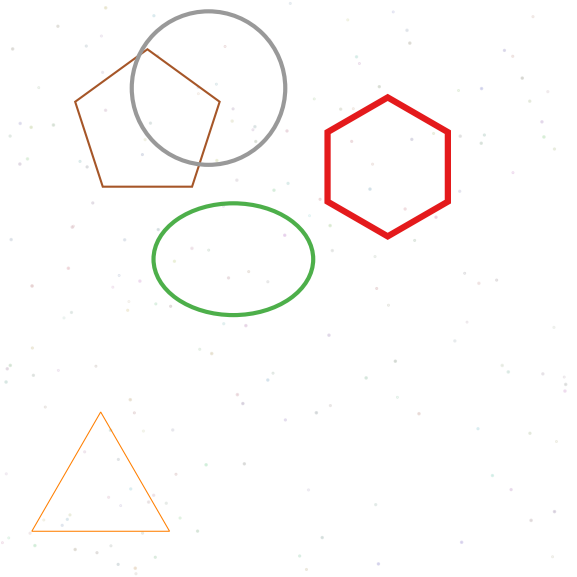[{"shape": "hexagon", "thickness": 3, "radius": 0.6, "center": [0.671, 0.71]}, {"shape": "oval", "thickness": 2, "radius": 0.69, "center": [0.404, 0.55]}, {"shape": "triangle", "thickness": 0.5, "radius": 0.69, "center": [0.174, 0.148]}, {"shape": "pentagon", "thickness": 1, "radius": 0.66, "center": [0.255, 0.782]}, {"shape": "circle", "thickness": 2, "radius": 0.66, "center": [0.361, 0.847]}]